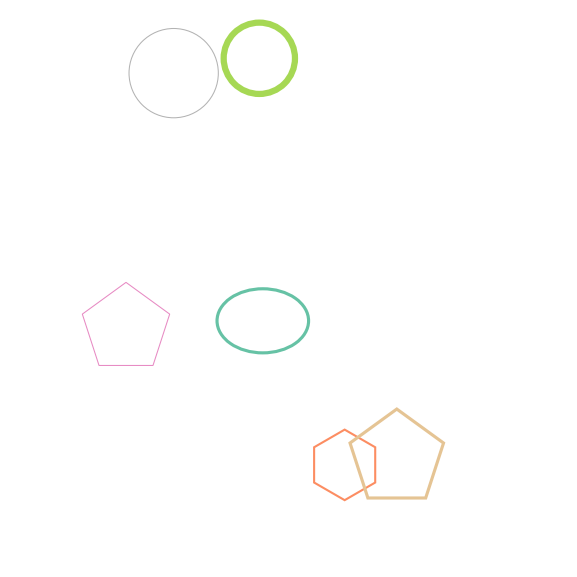[{"shape": "oval", "thickness": 1.5, "radius": 0.4, "center": [0.455, 0.444]}, {"shape": "hexagon", "thickness": 1, "radius": 0.31, "center": [0.597, 0.194]}, {"shape": "pentagon", "thickness": 0.5, "radius": 0.4, "center": [0.218, 0.431]}, {"shape": "circle", "thickness": 3, "radius": 0.31, "center": [0.449, 0.898]}, {"shape": "pentagon", "thickness": 1.5, "radius": 0.43, "center": [0.687, 0.206]}, {"shape": "circle", "thickness": 0.5, "radius": 0.39, "center": [0.301, 0.872]}]